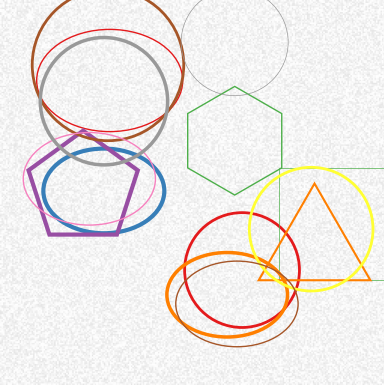[{"shape": "oval", "thickness": 1, "radius": 0.95, "center": [0.285, 0.791]}, {"shape": "circle", "thickness": 2, "radius": 0.75, "center": [0.629, 0.299]}, {"shape": "oval", "thickness": 3, "radius": 0.79, "center": [0.27, 0.504]}, {"shape": "hexagon", "thickness": 1, "radius": 0.71, "center": [0.61, 0.634]}, {"shape": "square", "thickness": 0.5, "radius": 0.73, "center": [0.869, 0.419]}, {"shape": "pentagon", "thickness": 3, "radius": 0.75, "center": [0.216, 0.511]}, {"shape": "oval", "thickness": 2.5, "radius": 0.78, "center": [0.59, 0.234]}, {"shape": "triangle", "thickness": 1.5, "radius": 0.84, "center": [0.817, 0.356]}, {"shape": "circle", "thickness": 2, "radius": 0.8, "center": [0.808, 0.405]}, {"shape": "oval", "thickness": 1, "radius": 0.79, "center": [0.615, 0.211]}, {"shape": "circle", "thickness": 2, "radius": 0.98, "center": [0.28, 0.831]}, {"shape": "oval", "thickness": 1, "radius": 0.86, "center": [0.232, 0.536]}, {"shape": "circle", "thickness": 0.5, "radius": 0.7, "center": [0.61, 0.89]}, {"shape": "circle", "thickness": 2.5, "radius": 0.83, "center": [0.27, 0.737]}]